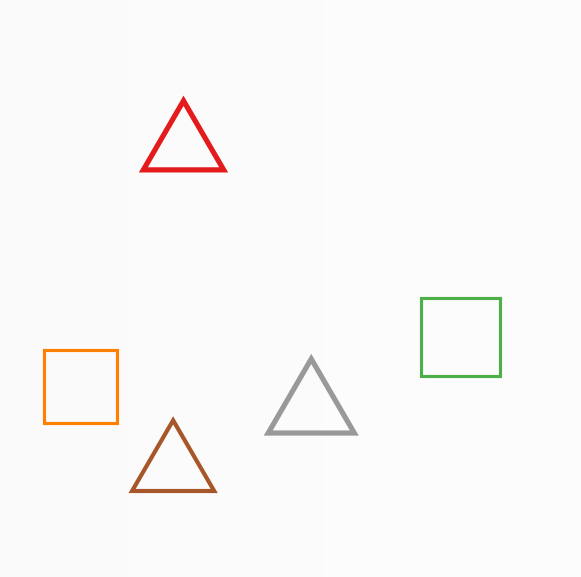[{"shape": "triangle", "thickness": 2.5, "radius": 0.4, "center": [0.316, 0.745]}, {"shape": "square", "thickness": 1.5, "radius": 0.34, "center": [0.792, 0.415]}, {"shape": "square", "thickness": 1.5, "radius": 0.32, "center": [0.139, 0.329]}, {"shape": "triangle", "thickness": 2, "radius": 0.41, "center": [0.298, 0.19]}, {"shape": "triangle", "thickness": 2.5, "radius": 0.43, "center": [0.535, 0.292]}]